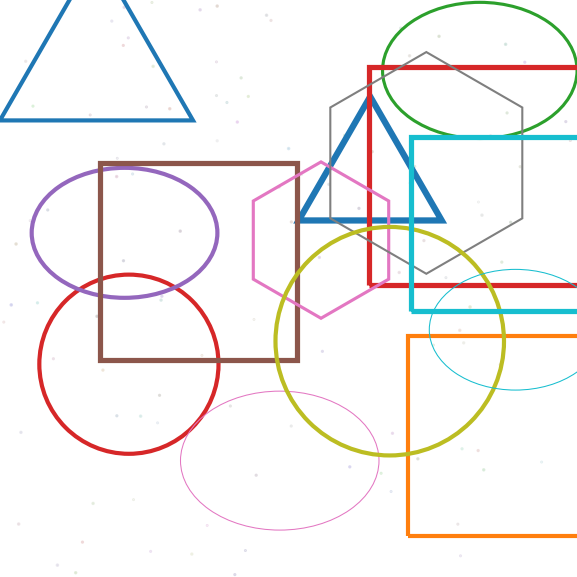[{"shape": "triangle", "thickness": 3, "radius": 0.72, "center": [0.641, 0.689]}, {"shape": "triangle", "thickness": 2, "radius": 0.97, "center": [0.167, 0.887]}, {"shape": "square", "thickness": 2, "radius": 0.87, "center": [0.88, 0.244]}, {"shape": "oval", "thickness": 1.5, "radius": 0.84, "center": [0.831, 0.877]}, {"shape": "square", "thickness": 2.5, "radius": 0.95, "center": [0.828, 0.695]}, {"shape": "circle", "thickness": 2, "radius": 0.78, "center": [0.223, 0.368]}, {"shape": "oval", "thickness": 2, "radius": 0.8, "center": [0.216, 0.596]}, {"shape": "square", "thickness": 2.5, "radius": 0.85, "center": [0.343, 0.547]}, {"shape": "hexagon", "thickness": 1.5, "radius": 0.68, "center": [0.556, 0.583]}, {"shape": "oval", "thickness": 0.5, "radius": 0.86, "center": [0.484, 0.202]}, {"shape": "hexagon", "thickness": 1, "radius": 0.96, "center": [0.738, 0.717]}, {"shape": "circle", "thickness": 2, "radius": 0.99, "center": [0.675, 0.408]}, {"shape": "oval", "thickness": 0.5, "radius": 0.75, "center": [0.893, 0.428]}, {"shape": "square", "thickness": 2.5, "radius": 0.75, "center": [0.862, 0.612]}]